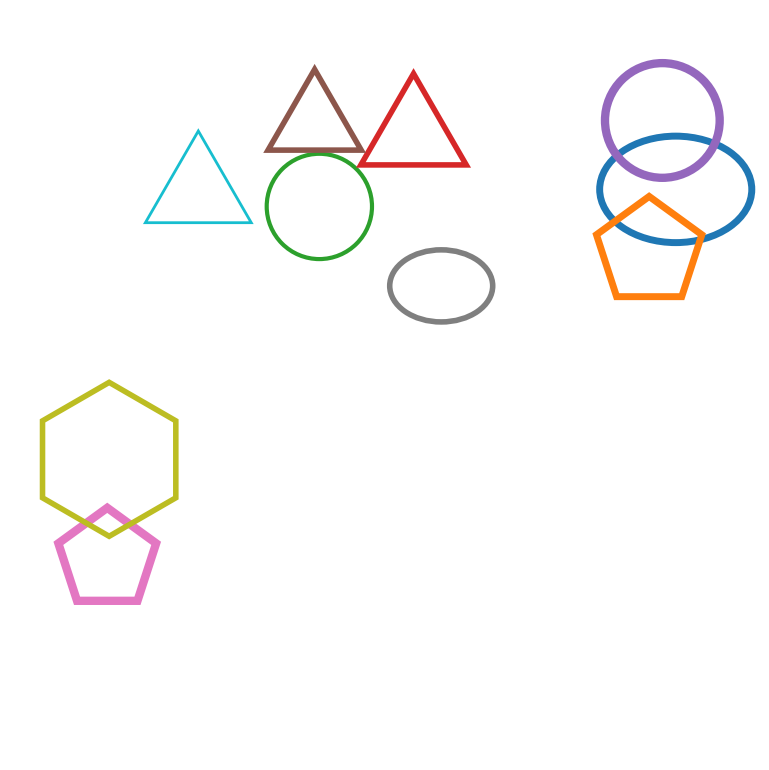[{"shape": "oval", "thickness": 2.5, "radius": 0.49, "center": [0.878, 0.754]}, {"shape": "pentagon", "thickness": 2.5, "radius": 0.36, "center": [0.843, 0.673]}, {"shape": "circle", "thickness": 1.5, "radius": 0.34, "center": [0.415, 0.732]}, {"shape": "triangle", "thickness": 2, "radius": 0.4, "center": [0.537, 0.825]}, {"shape": "circle", "thickness": 3, "radius": 0.37, "center": [0.86, 0.844]}, {"shape": "triangle", "thickness": 2, "radius": 0.35, "center": [0.409, 0.84]}, {"shape": "pentagon", "thickness": 3, "radius": 0.33, "center": [0.139, 0.274]}, {"shape": "oval", "thickness": 2, "radius": 0.33, "center": [0.573, 0.629]}, {"shape": "hexagon", "thickness": 2, "radius": 0.5, "center": [0.142, 0.403]}, {"shape": "triangle", "thickness": 1, "radius": 0.4, "center": [0.258, 0.75]}]